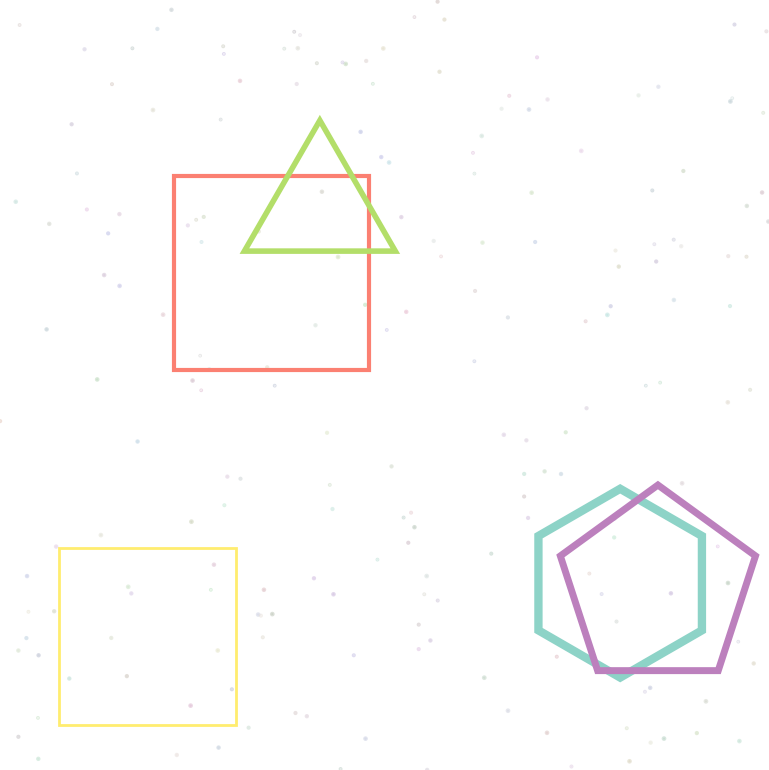[{"shape": "hexagon", "thickness": 3, "radius": 0.61, "center": [0.805, 0.243]}, {"shape": "square", "thickness": 1.5, "radius": 0.63, "center": [0.352, 0.645]}, {"shape": "triangle", "thickness": 2, "radius": 0.57, "center": [0.415, 0.73]}, {"shape": "pentagon", "thickness": 2.5, "radius": 0.67, "center": [0.854, 0.237]}, {"shape": "square", "thickness": 1, "radius": 0.57, "center": [0.191, 0.173]}]